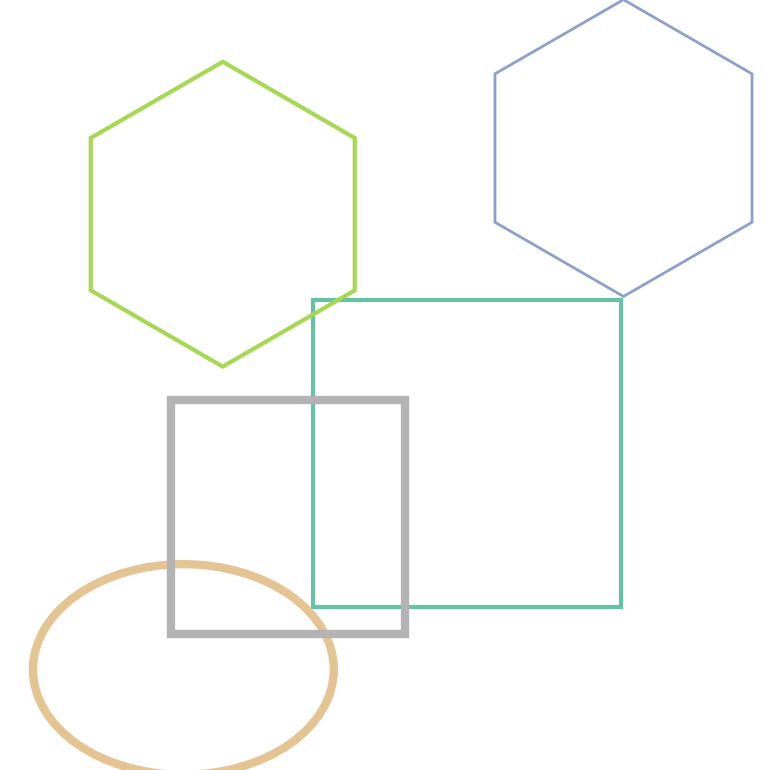[{"shape": "square", "thickness": 1.5, "radius": 1.0, "center": [0.607, 0.411]}, {"shape": "hexagon", "thickness": 1, "radius": 0.96, "center": [0.81, 0.808]}, {"shape": "hexagon", "thickness": 1.5, "radius": 0.99, "center": [0.289, 0.722]}, {"shape": "oval", "thickness": 3, "radius": 0.98, "center": [0.238, 0.131]}, {"shape": "square", "thickness": 3, "radius": 0.76, "center": [0.374, 0.329]}]